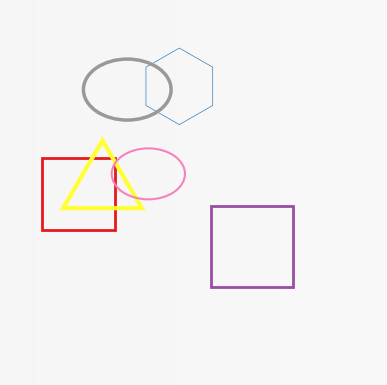[{"shape": "square", "thickness": 2, "radius": 0.47, "center": [0.203, 0.496]}, {"shape": "hexagon", "thickness": 0.5, "radius": 0.5, "center": [0.463, 0.776]}, {"shape": "square", "thickness": 2, "radius": 0.53, "center": [0.65, 0.359]}, {"shape": "triangle", "thickness": 3, "radius": 0.59, "center": [0.264, 0.518]}, {"shape": "oval", "thickness": 1.5, "radius": 0.47, "center": [0.383, 0.548]}, {"shape": "oval", "thickness": 2.5, "radius": 0.57, "center": [0.328, 0.767]}]